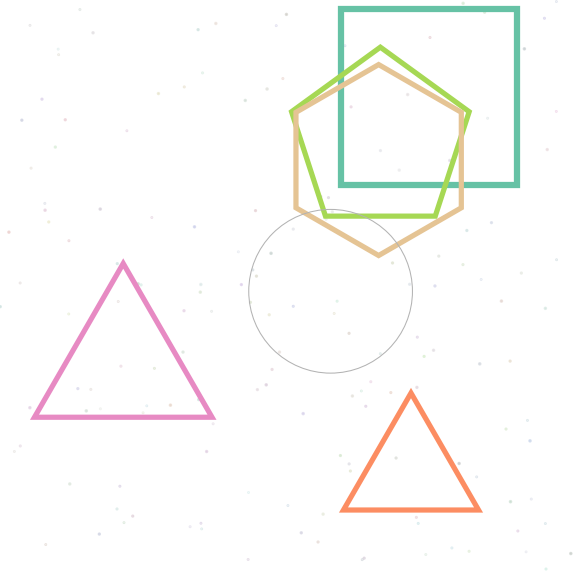[{"shape": "square", "thickness": 3, "radius": 0.76, "center": [0.742, 0.831]}, {"shape": "triangle", "thickness": 2.5, "radius": 0.68, "center": [0.712, 0.184]}, {"shape": "triangle", "thickness": 2.5, "radius": 0.89, "center": [0.213, 0.365]}, {"shape": "pentagon", "thickness": 2.5, "radius": 0.81, "center": [0.659, 0.756]}, {"shape": "hexagon", "thickness": 2.5, "radius": 0.83, "center": [0.656, 0.722]}, {"shape": "circle", "thickness": 0.5, "radius": 0.71, "center": [0.572, 0.495]}]